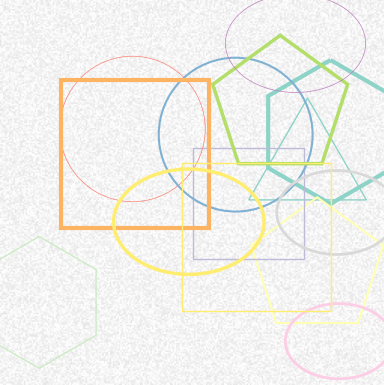[{"shape": "triangle", "thickness": 1, "radius": 0.88, "center": [0.799, 0.569]}, {"shape": "hexagon", "thickness": 3, "radius": 0.93, "center": [0.858, 0.657]}, {"shape": "pentagon", "thickness": 1.5, "radius": 0.9, "center": [0.824, 0.307]}, {"shape": "square", "thickness": 1, "radius": 0.72, "center": [0.646, 0.472]}, {"shape": "circle", "thickness": 0.5, "radius": 0.94, "center": [0.344, 0.665]}, {"shape": "circle", "thickness": 1.5, "radius": 1.0, "center": [0.612, 0.65]}, {"shape": "square", "thickness": 3, "radius": 0.96, "center": [0.35, 0.601]}, {"shape": "pentagon", "thickness": 2.5, "radius": 0.92, "center": [0.728, 0.724]}, {"shape": "oval", "thickness": 2, "radius": 0.7, "center": [0.881, 0.114]}, {"shape": "oval", "thickness": 2, "radius": 0.78, "center": [0.875, 0.448]}, {"shape": "oval", "thickness": 0.5, "radius": 0.91, "center": [0.768, 0.887]}, {"shape": "hexagon", "thickness": 1, "radius": 0.86, "center": [0.101, 0.215]}, {"shape": "oval", "thickness": 2.5, "radius": 0.98, "center": [0.491, 0.424]}, {"shape": "square", "thickness": 1, "radius": 0.97, "center": [0.666, 0.385]}]